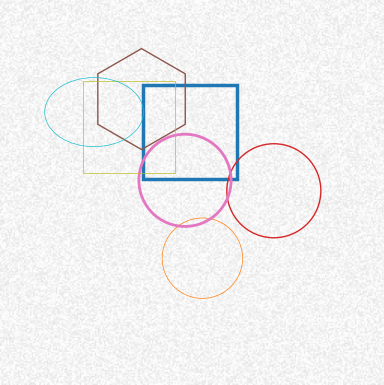[{"shape": "square", "thickness": 2.5, "radius": 0.61, "center": [0.494, 0.658]}, {"shape": "circle", "thickness": 0.5, "radius": 0.52, "center": [0.526, 0.329]}, {"shape": "circle", "thickness": 1, "radius": 0.61, "center": [0.711, 0.505]}, {"shape": "hexagon", "thickness": 1, "radius": 0.66, "center": [0.368, 0.743]}, {"shape": "circle", "thickness": 2, "radius": 0.6, "center": [0.48, 0.532]}, {"shape": "square", "thickness": 0.5, "radius": 0.6, "center": [0.335, 0.67]}, {"shape": "oval", "thickness": 0.5, "radius": 0.64, "center": [0.244, 0.709]}]